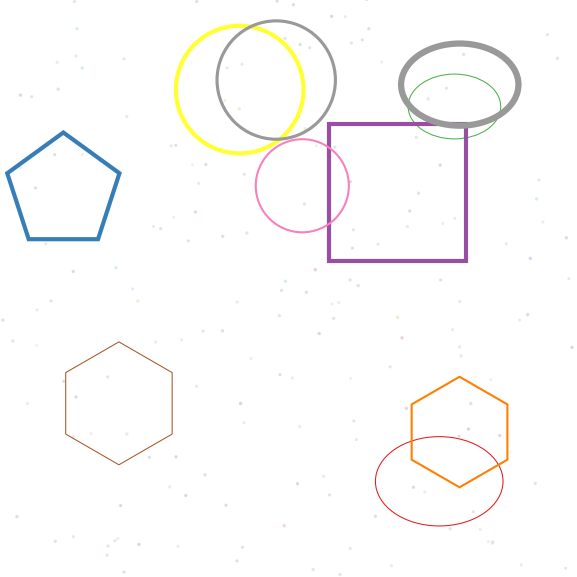[{"shape": "oval", "thickness": 0.5, "radius": 0.55, "center": [0.761, 0.166]}, {"shape": "pentagon", "thickness": 2, "radius": 0.51, "center": [0.11, 0.668]}, {"shape": "oval", "thickness": 0.5, "radius": 0.4, "center": [0.787, 0.815]}, {"shape": "square", "thickness": 2, "radius": 0.59, "center": [0.689, 0.666]}, {"shape": "hexagon", "thickness": 1, "radius": 0.48, "center": [0.796, 0.251]}, {"shape": "circle", "thickness": 2, "radius": 0.55, "center": [0.415, 0.844]}, {"shape": "hexagon", "thickness": 0.5, "radius": 0.53, "center": [0.206, 0.301]}, {"shape": "circle", "thickness": 1, "radius": 0.4, "center": [0.523, 0.677]}, {"shape": "circle", "thickness": 1.5, "radius": 0.51, "center": [0.478, 0.861]}, {"shape": "oval", "thickness": 3, "radius": 0.51, "center": [0.796, 0.853]}]